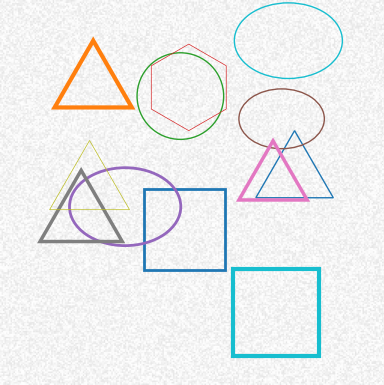[{"shape": "triangle", "thickness": 1, "radius": 0.58, "center": [0.765, 0.544]}, {"shape": "square", "thickness": 2, "radius": 0.53, "center": [0.48, 0.405]}, {"shape": "triangle", "thickness": 3, "radius": 0.58, "center": [0.242, 0.779]}, {"shape": "circle", "thickness": 1, "radius": 0.56, "center": [0.468, 0.75]}, {"shape": "hexagon", "thickness": 0.5, "radius": 0.56, "center": [0.49, 0.773]}, {"shape": "oval", "thickness": 2, "radius": 0.72, "center": [0.325, 0.463]}, {"shape": "oval", "thickness": 1, "radius": 0.55, "center": [0.731, 0.691]}, {"shape": "triangle", "thickness": 2.5, "radius": 0.51, "center": [0.709, 0.532]}, {"shape": "triangle", "thickness": 2.5, "radius": 0.62, "center": [0.211, 0.434]}, {"shape": "triangle", "thickness": 0.5, "radius": 0.6, "center": [0.233, 0.515]}, {"shape": "oval", "thickness": 1, "radius": 0.7, "center": [0.749, 0.894]}, {"shape": "square", "thickness": 3, "radius": 0.56, "center": [0.717, 0.188]}]